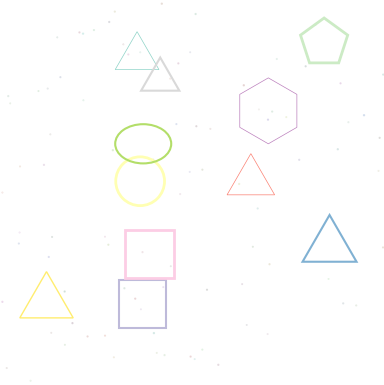[{"shape": "triangle", "thickness": 0.5, "radius": 0.33, "center": [0.356, 0.852]}, {"shape": "circle", "thickness": 2, "radius": 0.32, "center": [0.364, 0.529]}, {"shape": "square", "thickness": 1.5, "radius": 0.31, "center": [0.37, 0.21]}, {"shape": "triangle", "thickness": 0.5, "radius": 0.36, "center": [0.652, 0.53]}, {"shape": "triangle", "thickness": 1.5, "radius": 0.4, "center": [0.856, 0.361]}, {"shape": "oval", "thickness": 1.5, "radius": 0.36, "center": [0.372, 0.626]}, {"shape": "square", "thickness": 2, "radius": 0.32, "center": [0.388, 0.34]}, {"shape": "triangle", "thickness": 1.5, "radius": 0.29, "center": [0.416, 0.793]}, {"shape": "hexagon", "thickness": 0.5, "radius": 0.43, "center": [0.697, 0.712]}, {"shape": "pentagon", "thickness": 2, "radius": 0.32, "center": [0.842, 0.889]}, {"shape": "triangle", "thickness": 1, "radius": 0.4, "center": [0.121, 0.214]}]